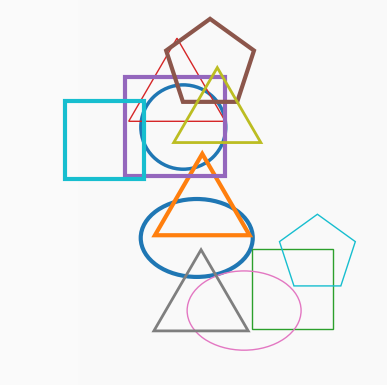[{"shape": "oval", "thickness": 3, "radius": 0.72, "center": [0.508, 0.382]}, {"shape": "circle", "thickness": 2.5, "radius": 0.55, "center": [0.473, 0.67]}, {"shape": "triangle", "thickness": 3, "radius": 0.7, "center": [0.522, 0.459]}, {"shape": "square", "thickness": 1, "radius": 0.52, "center": [0.756, 0.249]}, {"shape": "triangle", "thickness": 1, "radius": 0.72, "center": [0.457, 0.757]}, {"shape": "square", "thickness": 3, "radius": 0.64, "center": [0.453, 0.671]}, {"shape": "pentagon", "thickness": 3, "radius": 0.6, "center": [0.542, 0.832]}, {"shape": "oval", "thickness": 1, "radius": 0.74, "center": [0.63, 0.193]}, {"shape": "triangle", "thickness": 2, "radius": 0.7, "center": [0.519, 0.211]}, {"shape": "triangle", "thickness": 2, "radius": 0.65, "center": [0.561, 0.695]}, {"shape": "pentagon", "thickness": 1, "radius": 0.51, "center": [0.819, 0.341]}, {"shape": "square", "thickness": 3, "radius": 0.51, "center": [0.269, 0.636]}]